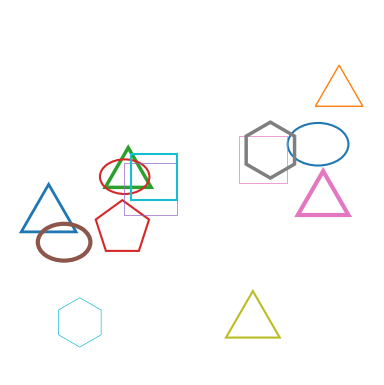[{"shape": "oval", "thickness": 1.5, "radius": 0.39, "center": [0.826, 0.625]}, {"shape": "triangle", "thickness": 2, "radius": 0.41, "center": [0.126, 0.439]}, {"shape": "triangle", "thickness": 1, "radius": 0.36, "center": [0.881, 0.76]}, {"shape": "triangle", "thickness": 2.5, "radius": 0.34, "center": [0.333, 0.548]}, {"shape": "pentagon", "thickness": 1.5, "radius": 0.36, "center": [0.318, 0.407]}, {"shape": "oval", "thickness": 1.5, "radius": 0.32, "center": [0.324, 0.541]}, {"shape": "square", "thickness": 0.5, "radius": 0.34, "center": [0.391, 0.509]}, {"shape": "oval", "thickness": 3, "radius": 0.34, "center": [0.166, 0.371]}, {"shape": "triangle", "thickness": 3, "radius": 0.38, "center": [0.839, 0.48]}, {"shape": "square", "thickness": 0.5, "radius": 0.31, "center": [0.683, 0.585]}, {"shape": "hexagon", "thickness": 2.5, "radius": 0.36, "center": [0.702, 0.61]}, {"shape": "triangle", "thickness": 1.5, "radius": 0.4, "center": [0.657, 0.163]}, {"shape": "square", "thickness": 1.5, "radius": 0.3, "center": [0.401, 0.54]}, {"shape": "hexagon", "thickness": 0.5, "radius": 0.32, "center": [0.207, 0.163]}]